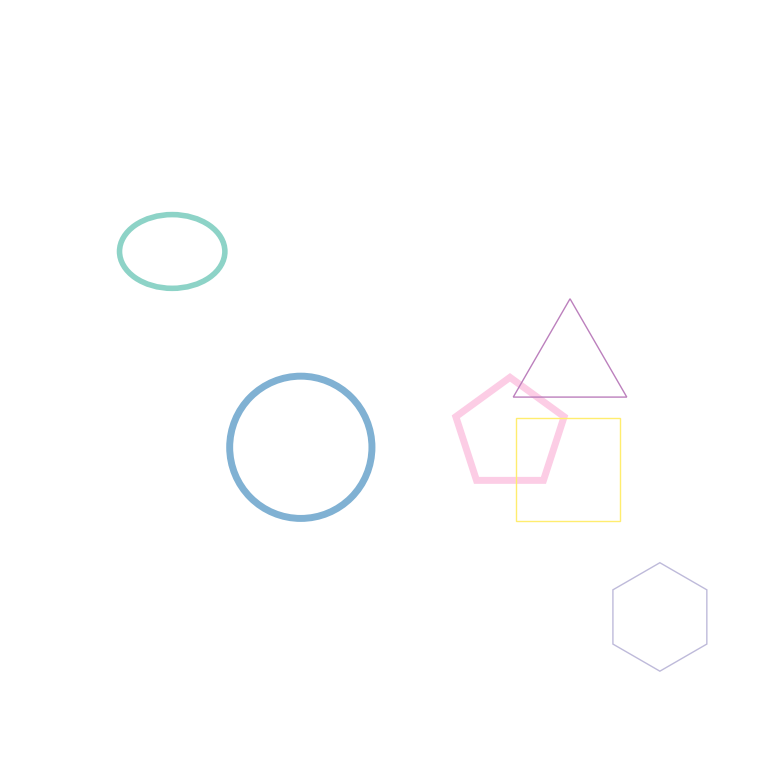[{"shape": "oval", "thickness": 2, "radius": 0.34, "center": [0.224, 0.673]}, {"shape": "hexagon", "thickness": 0.5, "radius": 0.35, "center": [0.857, 0.199]}, {"shape": "circle", "thickness": 2.5, "radius": 0.46, "center": [0.391, 0.419]}, {"shape": "pentagon", "thickness": 2.5, "radius": 0.37, "center": [0.662, 0.436]}, {"shape": "triangle", "thickness": 0.5, "radius": 0.43, "center": [0.74, 0.527]}, {"shape": "square", "thickness": 0.5, "radius": 0.34, "center": [0.738, 0.39]}]